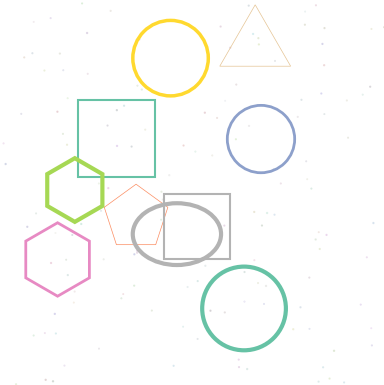[{"shape": "square", "thickness": 1.5, "radius": 0.5, "center": [0.302, 0.64]}, {"shape": "circle", "thickness": 3, "radius": 0.54, "center": [0.634, 0.199]}, {"shape": "pentagon", "thickness": 0.5, "radius": 0.43, "center": [0.353, 0.435]}, {"shape": "circle", "thickness": 2, "radius": 0.44, "center": [0.678, 0.639]}, {"shape": "hexagon", "thickness": 2, "radius": 0.48, "center": [0.15, 0.326]}, {"shape": "hexagon", "thickness": 3, "radius": 0.41, "center": [0.194, 0.506]}, {"shape": "circle", "thickness": 2.5, "radius": 0.49, "center": [0.443, 0.849]}, {"shape": "triangle", "thickness": 0.5, "radius": 0.53, "center": [0.663, 0.881]}, {"shape": "oval", "thickness": 3, "radius": 0.57, "center": [0.46, 0.392]}, {"shape": "square", "thickness": 1.5, "radius": 0.42, "center": [0.512, 0.412]}]